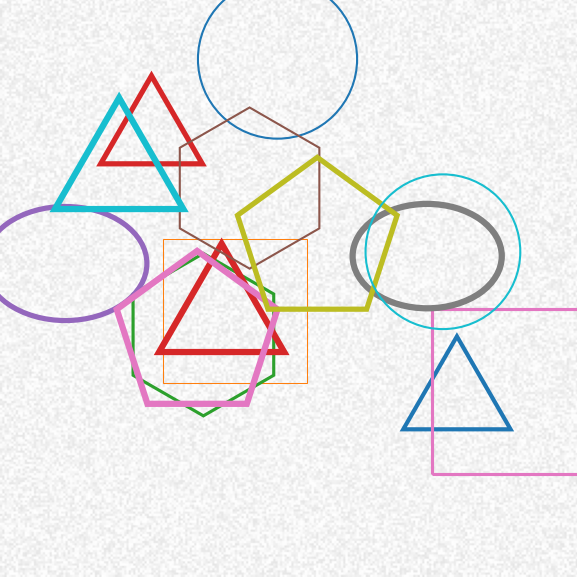[{"shape": "triangle", "thickness": 2, "radius": 0.54, "center": [0.791, 0.309]}, {"shape": "circle", "thickness": 1, "radius": 0.69, "center": [0.481, 0.897]}, {"shape": "square", "thickness": 0.5, "radius": 0.62, "center": [0.407, 0.461]}, {"shape": "hexagon", "thickness": 1.5, "radius": 0.7, "center": [0.352, 0.42]}, {"shape": "triangle", "thickness": 3, "radius": 0.63, "center": [0.384, 0.452]}, {"shape": "triangle", "thickness": 2.5, "radius": 0.51, "center": [0.262, 0.766]}, {"shape": "oval", "thickness": 2.5, "radius": 0.71, "center": [0.113, 0.543]}, {"shape": "hexagon", "thickness": 1, "radius": 0.7, "center": [0.432, 0.673]}, {"shape": "pentagon", "thickness": 3, "radius": 0.73, "center": [0.341, 0.418]}, {"shape": "square", "thickness": 1.5, "radius": 0.71, "center": [0.891, 0.321]}, {"shape": "oval", "thickness": 3, "radius": 0.65, "center": [0.74, 0.556]}, {"shape": "pentagon", "thickness": 2.5, "radius": 0.73, "center": [0.549, 0.581]}, {"shape": "circle", "thickness": 1, "radius": 0.67, "center": [0.767, 0.563]}, {"shape": "triangle", "thickness": 3, "radius": 0.64, "center": [0.206, 0.701]}]